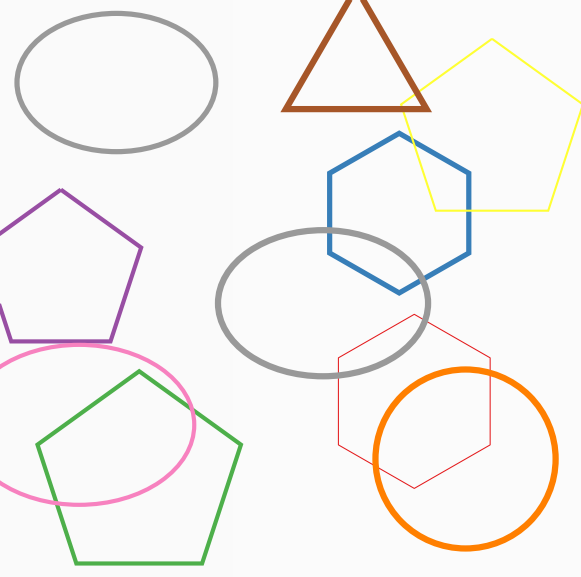[{"shape": "hexagon", "thickness": 0.5, "radius": 0.75, "center": [0.713, 0.304]}, {"shape": "hexagon", "thickness": 2.5, "radius": 0.69, "center": [0.687, 0.63]}, {"shape": "pentagon", "thickness": 2, "radius": 0.92, "center": [0.24, 0.172]}, {"shape": "pentagon", "thickness": 2, "radius": 0.73, "center": [0.105, 0.525]}, {"shape": "circle", "thickness": 3, "radius": 0.77, "center": [0.801, 0.204]}, {"shape": "pentagon", "thickness": 1, "radius": 0.82, "center": [0.846, 0.767]}, {"shape": "triangle", "thickness": 3, "radius": 0.7, "center": [0.613, 0.88]}, {"shape": "oval", "thickness": 2, "radius": 0.99, "center": [0.136, 0.263]}, {"shape": "oval", "thickness": 3, "radius": 0.9, "center": [0.556, 0.474]}, {"shape": "oval", "thickness": 2.5, "radius": 0.86, "center": [0.2, 0.856]}]